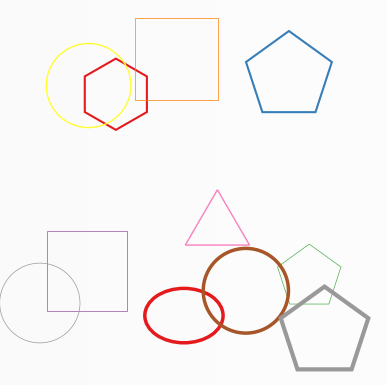[{"shape": "hexagon", "thickness": 1.5, "radius": 0.46, "center": [0.299, 0.755]}, {"shape": "oval", "thickness": 2.5, "radius": 0.5, "center": [0.475, 0.18]}, {"shape": "pentagon", "thickness": 1.5, "radius": 0.58, "center": [0.746, 0.803]}, {"shape": "pentagon", "thickness": 0.5, "radius": 0.43, "center": [0.798, 0.28]}, {"shape": "square", "thickness": 0.5, "radius": 0.52, "center": [0.225, 0.296]}, {"shape": "square", "thickness": 0.5, "radius": 0.53, "center": [0.456, 0.847]}, {"shape": "circle", "thickness": 1, "radius": 0.55, "center": [0.229, 0.778]}, {"shape": "circle", "thickness": 2.5, "radius": 0.55, "center": [0.634, 0.245]}, {"shape": "triangle", "thickness": 1, "radius": 0.48, "center": [0.561, 0.411]}, {"shape": "circle", "thickness": 0.5, "radius": 0.52, "center": [0.103, 0.213]}, {"shape": "pentagon", "thickness": 3, "radius": 0.59, "center": [0.837, 0.137]}]